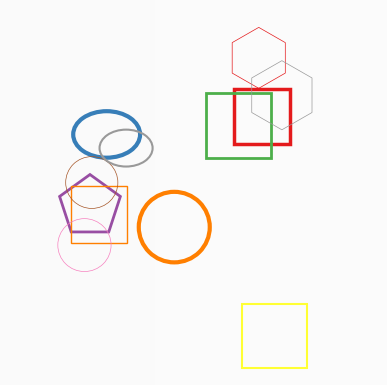[{"shape": "hexagon", "thickness": 0.5, "radius": 0.4, "center": [0.668, 0.85]}, {"shape": "square", "thickness": 2.5, "radius": 0.36, "center": [0.676, 0.697]}, {"shape": "oval", "thickness": 3, "radius": 0.43, "center": [0.275, 0.651]}, {"shape": "square", "thickness": 2, "radius": 0.42, "center": [0.615, 0.674]}, {"shape": "pentagon", "thickness": 2, "radius": 0.41, "center": [0.232, 0.464]}, {"shape": "square", "thickness": 1, "radius": 0.37, "center": [0.256, 0.443]}, {"shape": "circle", "thickness": 3, "radius": 0.46, "center": [0.45, 0.41]}, {"shape": "square", "thickness": 1.5, "radius": 0.42, "center": [0.708, 0.126]}, {"shape": "circle", "thickness": 0.5, "radius": 0.34, "center": [0.237, 0.526]}, {"shape": "circle", "thickness": 0.5, "radius": 0.34, "center": [0.218, 0.363]}, {"shape": "hexagon", "thickness": 0.5, "radius": 0.45, "center": [0.727, 0.753]}, {"shape": "oval", "thickness": 1.5, "radius": 0.34, "center": [0.325, 0.615]}]